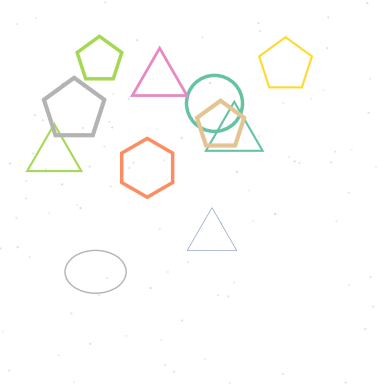[{"shape": "triangle", "thickness": 1.5, "radius": 0.42, "center": [0.608, 0.651]}, {"shape": "circle", "thickness": 2.5, "radius": 0.36, "center": [0.557, 0.731]}, {"shape": "hexagon", "thickness": 2.5, "radius": 0.38, "center": [0.382, 0.564]}, {"shape": "triangle", "thickness": 0.5, "radius": 0.37, "center": [0.551, 0.386]}, {"shape": "triangle", "thickness": 2, "radius": 0.41, "center": [0.415, 0.793]}, {"shape": "pentagon", "thickness": 2.5, "radius": 0.3, "center": [0.258, 0.845]}, {"shape": "triangle", "thickness": 1.5, "radius": 0.41, "center": [0.141, 0.596]}, {"shape": "pentagon", "thickness": 1.5, "radius": 0.36, "center": [0.742, 0.831]}, {"shape": "pentagon", "thickness": 3, "radius": 0.32, "center": [0.573, 0.674]}, {"shape": "pentagon", "thickness": 3, "radius": 0.41, "center": [0.193, 0.715]}, {"shape": "oval", "thickness": 1, "radius": 0.4, "center": [0.248, 0.294]}]